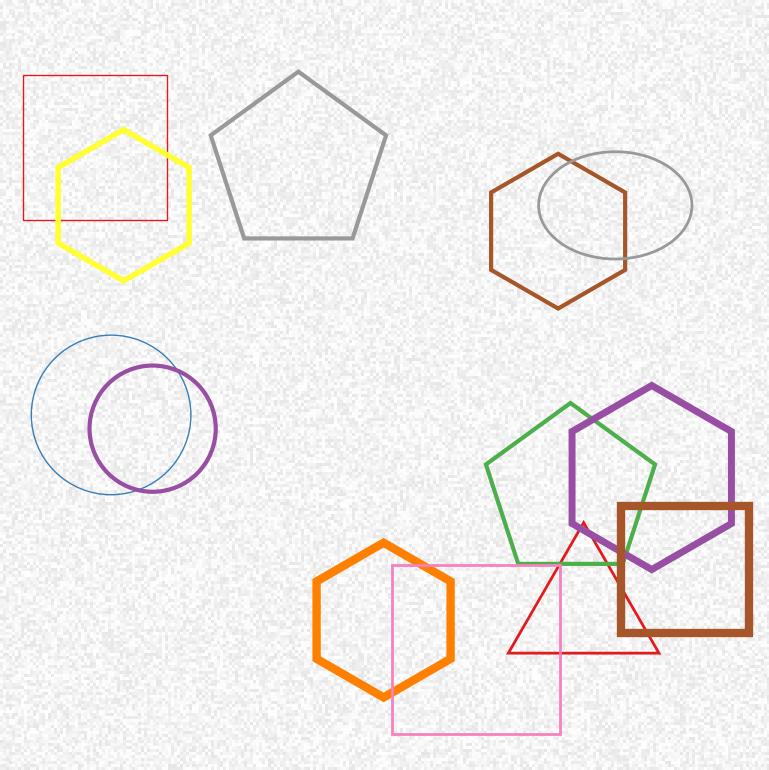[{"shape": "square", "thickness": 0.5, "radius": 0.47, "center": [0.123, 0.809]}, {"shape": "triangle", "thickness": 1, "radius": 0.56, "center": [0.758, 0.208]}, {"shape": "circle", "thickness": 0.5, "radius": 0.52, "center": [0.144, 0.461]}, {"shape": "pentagon", "thickness": 1.5, "radius": 0.58, "center": [0.741, 0.361]}, {"shape": "circle", "thickness": 1.5, "radius": 0.41, "center": [0.198, 0.443]}, {"shape": "hexagon", "thickness": 2.5, "radius": 0.6, "center": [0.846, 0.38]}, {"shape": "hexagon", "thickness": 3, "radius": 0.5, "center": [0.498, 0.195]}, {"shape": "hexagon", "thickness": 2, "radius": 0.49, "center": [0.161, 0.733]}, {"shape": "square", "thickness": 3, "radius": 0.41, "center": [0.89, 0.26]}, {"shape": "hexagon", "thickness": 1.5, "radius": 0.5, "center": [0.725, 0.7]}, {"shape": "square", "thickness": 1, "radius": 0.55, "center": [0.618, 0.157]}, {"shape": "oval", "thickness": 1, "radius": 0.5, "center": [0.799, 0.733]}, {"shape": "pentagon", "thickness": 1.5, "radius": 0.6, "center": [0.388, 0.787]}]